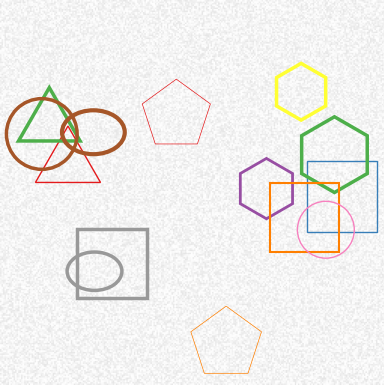[{"shape": "pentagon", "thickness": 0.5, "radius": 0.47, "center": [0.458, 0.701]}, {"shape": "triangle", "thickness": 1, "radius": 0.49, "center": [0.177, 0.575]}, {"shape": "square", "thickness": 1, "radius": 0.46, "center": [0.888, 0.489]}, {"shape": "triangle", "thickness": 2.5, "radius": 0.46, "center": [0.128, 0.68]}, {"shape": "hexagon", "thickness": 2.5, "radius": 0.49, "center": [0.869, 0.598]}, {"shape": "hexagon", "thickness": 2, "radius": 0.39, "center": [0.692, 0.51]}, {"shape": "pentagon", "thickness": 0.5, "radius": 0.48, "center": [0.587, 0.108]}, {"shape": "square", "thickness": 1.5, "radius": 0.45, "center": [0.79, 0.434]}, {"shape": "hexagon", "thickness": 2.5, "radius": 0.37, "center": [0.782, 0.762]}, {"shape": "oval", "thickness": 3, "radius": 0.41, "center": [0.243, 0.657]}, {"shape": "circle", "thickness": 2.5, "radius": 0.46, "center": [0.108, 0.652]}, {"shape": "circle", "thickness": 1, "radius": 0.37, "center": [0.846, 0.403]}, {"shape": "square", "thickness": 2.5, "radius": 0.45, "center": [0.291, 0.316]}, {"shape": "oval", "thickness": 2.5, "radius": 0.36, "center": [0.245, 0.296]}]